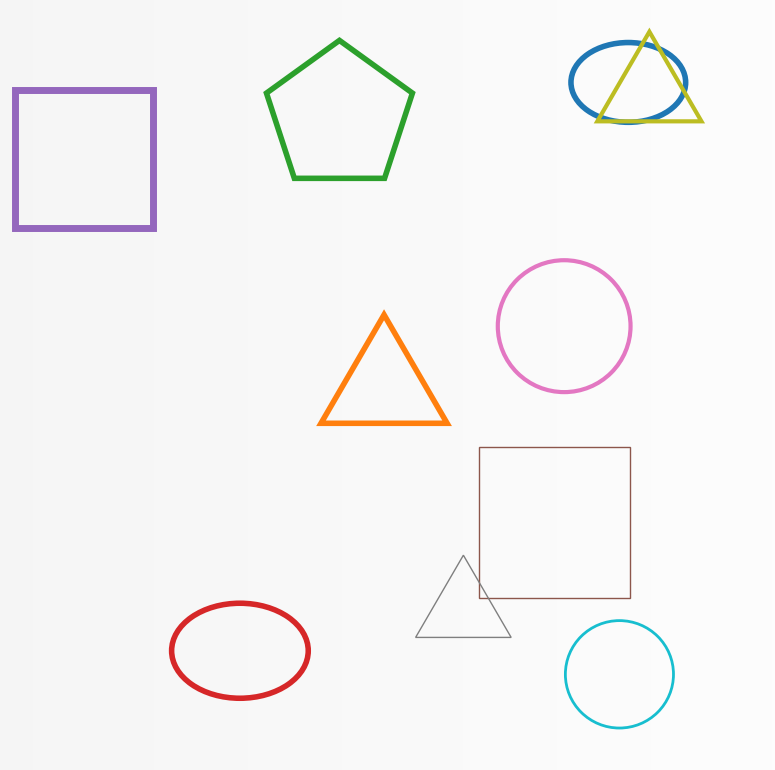[{"shape": "oval", "thickness": 2, "radius": 0.37, "center": [0.811, 0.893]}, {"shape": "triangle", "thickness": 2, "radius": 0.47, "center": [0.496, 0.497]}, {"shape": "pentagon", "thickness": 2, "radius": 0.5, "center": [0.438, 0.849]}, {"shape": "oval", "thickness": 2, "radius": 0.44, "center": [0.31, 0.155]}, {"shape": "square", "thickness": 2.5, "radius": 0.45, "center": [0.108, 0.793]}, {"shape": "square", "thickness": 0.5, "radius": 0.49, "center": [0.716, 0.322]}, {"shape": "circle", "thickness": 1.5, "radius": 0.43, "center": [0.728, 0.576]}, {"shape": "triangle", "thickness": 0.5, "radius": 0.36, "center": [0.598, 0.208]}, {"shape": "triangle", "thickness": 1.5, "radius": 0.39, "center": [0.838, 0.881]}, {"shape": "circle", "thickness": 1, "radius": 0.35, "center": [0.799, 0.124]}]